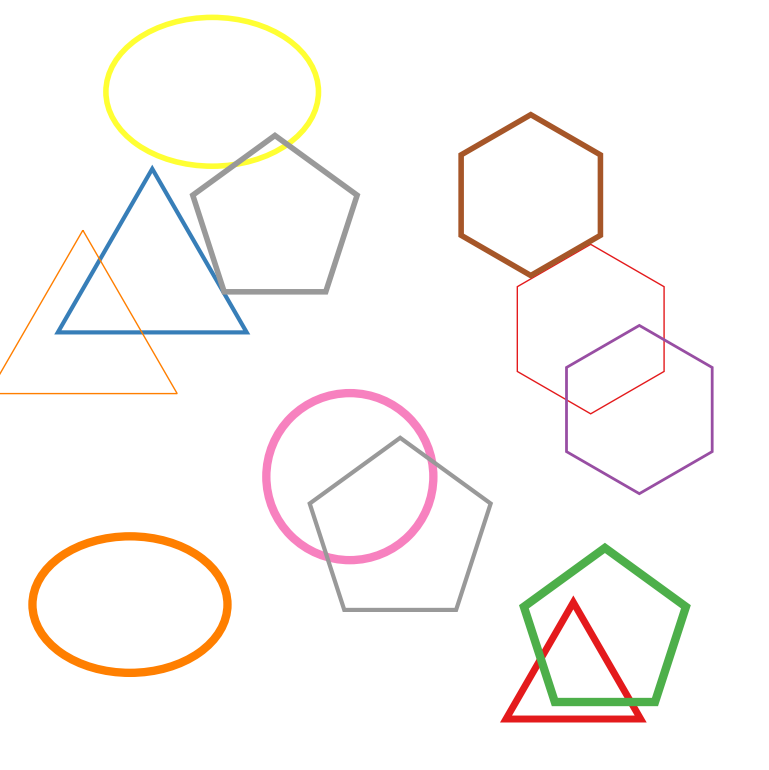[{"shape": "hexagon", "thickness": 0.5, "radius": 0.55, "center": [0.767, 0.573]}, {"shape": "triangle", "thickness": 2.5, "radius": 0.5, "center": [0.745, 0.117]}, {"shape": "triangle", "thickness": 1.5, "radius": 0.71, "center": [0.198, 0.639]}, {"shape": "pentagon", "thickness": 3, "radius": 0.55, "center": [0.786, 0.178]}, {"shape": "hexagon", "thickness": 1, "radius": 0.55, "center": [0.83, 0.468]}, {"shape": "oval", "thickness": 3, "radius": 0.63, "center": [0.169, 0.215]}, {"shape": "triangle", "thickness": 0.5, "radius": 0.71, "center": [0.108, 0.56]}, {"shape": "oval", "thickness": 2, "radius": 0.69, "center": [0.276, 0.881]}, {"shape": "hexagon", "thickness": 2, "radius": 0.52, "center": [0.689, 0.747]}, {"shape": "circle", "thickness": 3, "radius": 0.54, "center": [0.454, 0.381]}, {"shape": "pentagon", "thickness": 1.5, "radius": 0.62, "center": [0.52, 0.308]}, {"shape": "pentagon", "thickness": 2, "radius": 0.56, "center": [0.357, 0.712]}]